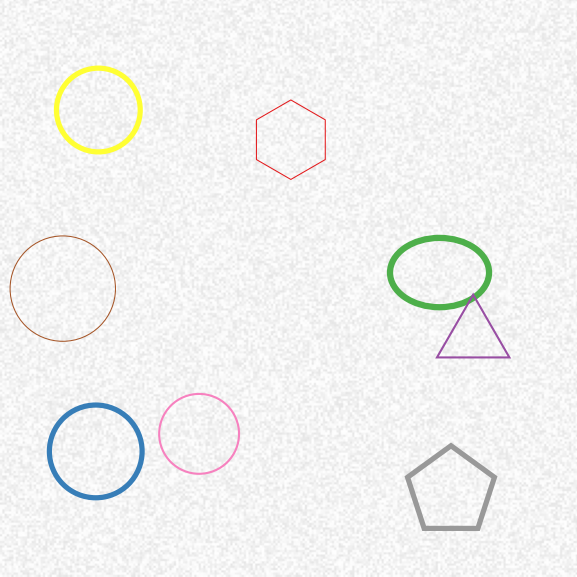[{"shape": "hexagon", "thickness": 0.5, "radius": 0.34, "center": [0.504, 0.757]}, {"shape": "circle", "thickness": 2.5, "radius": 0.4, "center": [0.166, 0.217]}, {"shape": "oval", "thickness": 3, "radius": 0.43, "center": [0.761, 0.527]}, {"shape": "triangle", "thickness": 1, "radius": 0.36, "center": [0.819, 0.416]}, {"shape": "circle", "thickness": 2.5, "radius": 0.36, "center": [0.17, 0.809]}, {"shape": "circle", "thickness": 0.5, "radius": 0.46, "center": [0.109, 0.499]}, {"shape": "circle", "thickness": 1, "radius": 0.35, "center": [0.345, 0.248]}, {"shape": "pentagon", "thickness": 2.5, "radius": 0.4, "center": [0.781, 0.148]}]